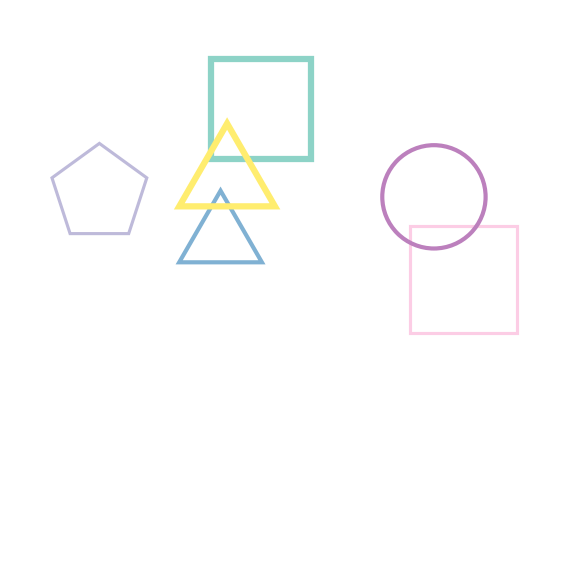[{"shape": "square", "thickness": 3, "radius": 0.43, "center": [0.452, 0.811]}, {"shape": "pentagon", "thickness": 1.5, "radius": 0.43, "center": [0.172, 0.664]}, {"shape": "triangle", "thickness": 2, "radius": 0.41, "center": [0.382, 0.586]}, {"shape": "square", "thickness": 1.5, "radius": 0.47, "center": [0.803, 0.515]}, {"shape": "circle", "thickness": 2, "radius": 0.45, "center": [0.751, 0.658]}, {"shape": "triangle", "thickness": 3, "radius": 0.48, "center": [0.393, 0.69]}]